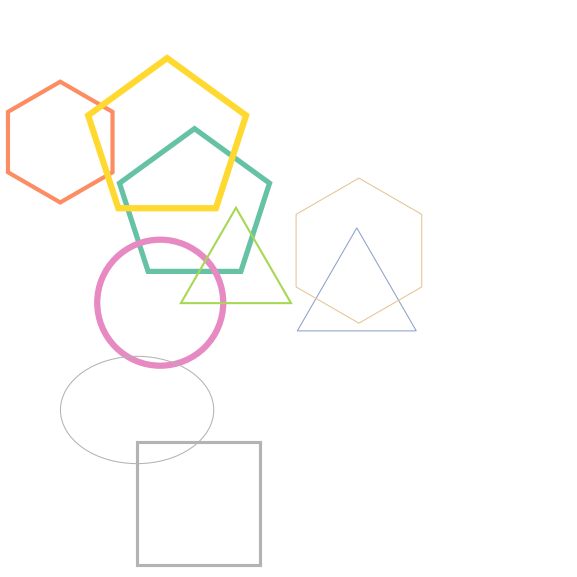[{"shape": "pentagon", "thickness": 2.5, "radius": 0.68, "center": [0.337, 0.64]}, {"shape": "hexagon", "thickness": 2, "radius": 0.52, "center": [0.104, 0.753]}, {"shape": "triangle", "thickness": 0.5, "radius": 0.59, "center": [0.618, 0.486]}, {"shape": "circle", "thickness": 3, "radius": 0.55, "center": [0.277, 0.475]}, {"shape": "triangle", "thickness": 1, "radius": 0.55, "center": [0.409, 0.529]}, {"shape": "pentagon", "thickness": 3, "radius": 0.72, "center": [0.289, 0.755]}, {"shape": "hexagon", "thickness": 0.5, "radius": 0.63, "center": [0.622, 0.565]}, {"shape": "oval", "thickness": 0.5, "radius": 0.66, "center": [0.237, 0.289]}, {"shape": "square", "thickness": 1.5, "radius": 0.53, "center": [0.343, 0.127]}]